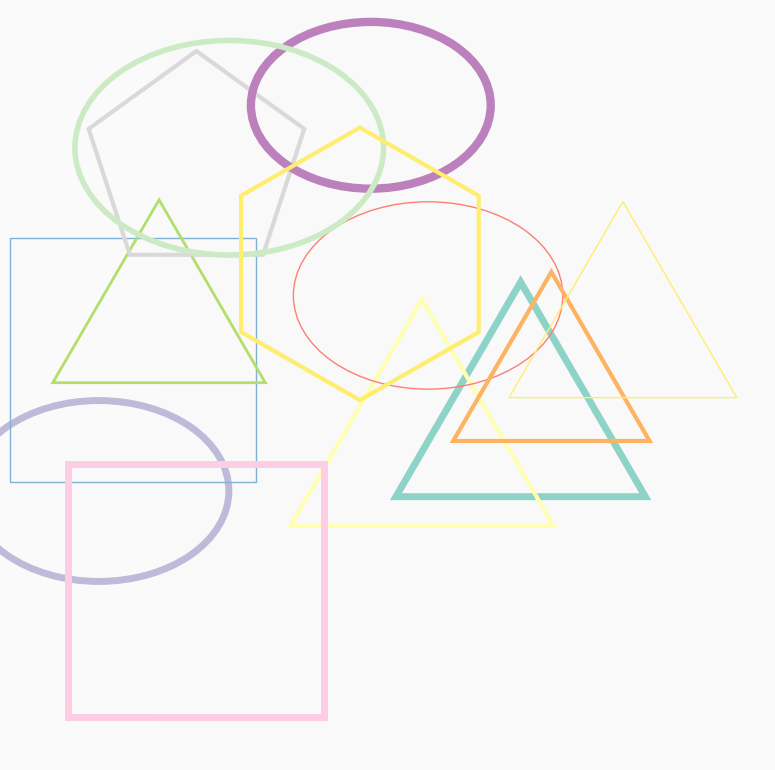[{"shape": "triangle", "thickness": 2.5, "radius": 0.93, "center": [0.672, 0.448]}, {"shape": "triangle", "thickness": 1.5, "radius": 0.98, "center": [0.544, 0.415]}, {"shape": "oval", "thickness": 2.5, "radius": 0.84, "center": [0.127, 0.362]}, {"shape": "oval", "thickness": 0.5, "radius": 0.87, "center": [0.552, 0.616]}, {"shape": "square", "thickness": 0.5, "radius": 0.79, "center": [0.172, 0.533]}, {"shape": "triangle", "thickness": 1.5, "radius": 0.73, "center": [0.711, 0.5]}, {"shape": "triangle", "thickness": 1, "radius": 0.79, "center": [0.205, 0.582]}, {"shape": "square", "thickness": 2.5, "radius": 0.82, "center": [0.253, 0.233]}, {"shape": "pentagon", "thickness": 1.5, "radius": 0.73, "center": [0.253, 0.787]}, {"shape": "oval", "thickness": 3, "radius": 0.77, "center": [0.478, 0.863]}, {"shape": "oval", "thickness": 2, "radius": 1.0, "center": [0.296, 0.808]}, {"shape": "triangle", "thickness": 0.5, "radius": 0.85, "center": [0.804, 0.568]}, {"shape": "hexagon", "thickness": 1.5, "radius": 0.89, "center": [0.464, 0.657]}]